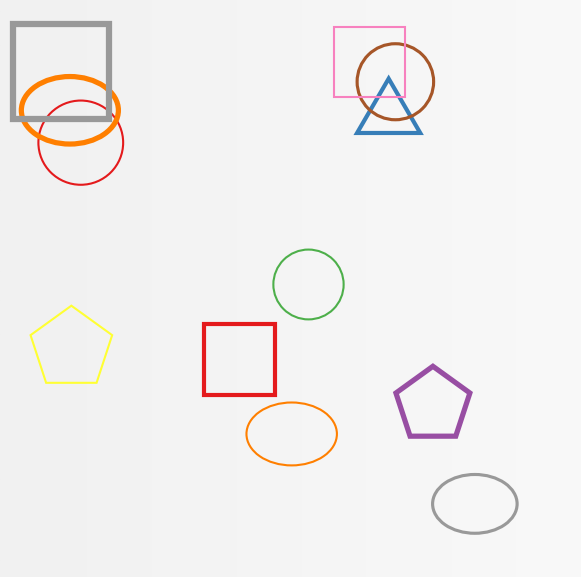[{"shape": "circle", "thickness": 1, "radius": 0.36, "center": [0.139, 0.752]}, {"shape": "square", "thickness": 2, "radius": 0.31, "center": [0.412, 0.376]}, {"shape": "triangle", "thickness": 2, "radius": 0.31, "center": [0.669, 0.8]}, {"shape": "circle", "thickness": 1, "radius": 0.3, "center": [0.531, 0.507]}, {"shape": "pentagon", "thickness": 2.5, "radius": 0.33, "center": [0.745, 0.298]}, {"shape": "oval", "thickness": 1, "radius": 0.39, "center": [0.502, 0.248]}, {"shape": "oval", "thickness": 2.5, "radius": 0.42, "center": [0.12, 0.808]}, {"shape": "pentagon", "thickness": 1, "radius": 0.37, "center": [0.123, 0.396]}, {"shape": "circle", "thickness": 1.5, "radius": 0.33, "center": [0.68, 0.858]}, {"shape": "square", "thickness": 1, "radius": 0.31, "center": [0.636, 0.892]}, {"shape": "square", "thickness": 3, "radius": 0.41, "center": [0.105, 0.876]}, {"shape": "oval", "thickness": 1.5, "radius": 0.36, "center": [0.817, 0.127]}]